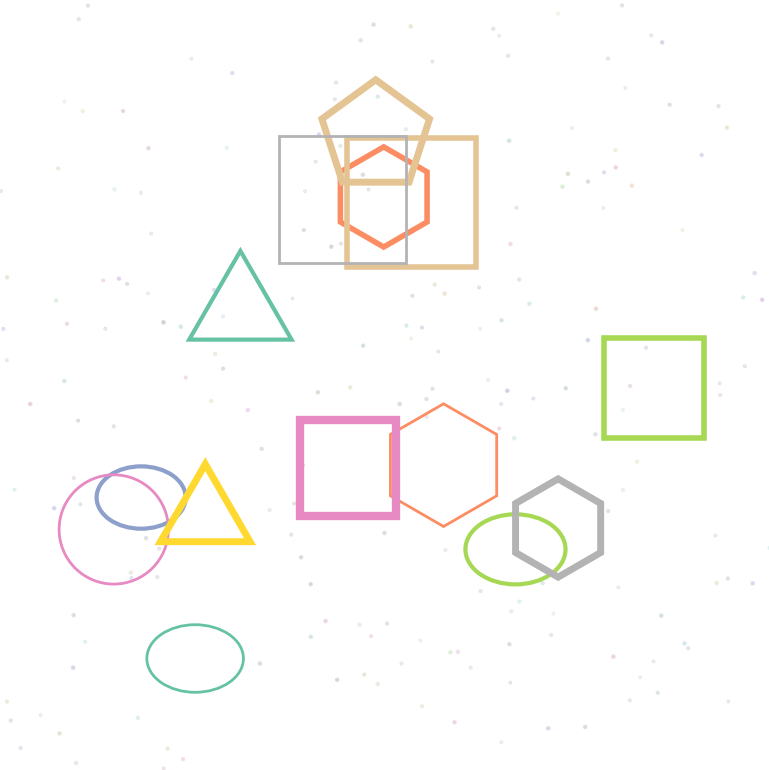[{"shape": "triangle", "thickness": 1.5, "radius": 0.38, "center": [0.312, 0.597]}, {"shape": "oval", "thickness": 1, "radius": 0.31, "center": [0.253, 0.145]}, {"shape": "hexagon", "thickness": 2, "radius": 0.33, "center": [0.498, 0.744]}, {"shape": "hexagon", "thickness": 1, "radius": 0.4, "center": [0.576, 0.396]}, {"shape": "oval", "thickness": 1.5, "radius": 0.29, "center": [0.183, 0.354]}, {"shape": "square", "thickness": 3, "radius": 0.31, "center": [0.452, 0.393]}, {"shape": "circle", "thickness": 1, "radius": 0.35, "center": [0.148, 0.312]}, {"shape": "oval", "thickness": 1.5, "radius": 0.33, "center": [0.669, 0.287]}, {"shape": "square", "thickness": 2, "radius": 0.33, "center": [0.85, 0.496]}, {"shape": "triangle", "thickness": 2.5, "radius": 0.34, "center": [0.267, 0.33]}, {"shape": "pentagon", "thickness": 2.5, "radius": 0.37, "center": [0.488, 0.823]}, {"shape": "square", "thickness": 2, "radius": 0.42, "center": [0.534, 0.737]}, {"shape": "square", "thickness": 1, "radius": 0.41, "center": [0.445, 0.741]}, {"shape": "hexagon", "thickness": 2.5, "radius": 0.32, "center": [0.725, 0.314]}]